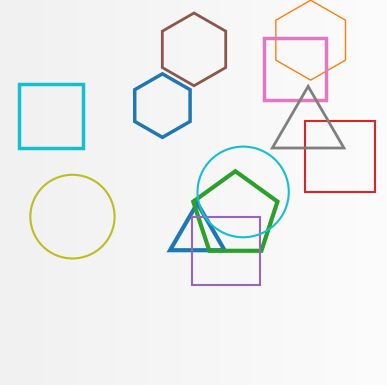[{"shape": "triangle", "thickness": 3, "radius": 0.41, "center": [0.509, 0.391]}, {"shape": "hexagon", "thickness": 2.5, "radius": 0.41, "center": [0.419, 0.726]}, {"shape": "hexagon", "thickness": 1, "radius": 0.52, "center": [0.802, 0.896]}, {"shape": "pentagon", "thickness": 3, "radius": 0.57, "center": [0.607, 0.441]}, {"shape": "square", "thickness": 1.5, "radius": 0.46, "center": [0.878, 0.594]}, {"shape": "square", "thickness": 1.5, "radius": 0.44, "center": [0.584, 0.347]}, {"shape": "hexagon", "thickness": 2, "radius": 0.47, "center": [0.501, 0.872]}, {"shape": "square", "thickness": 2.5, "radius": 0.4, "center": [0.761, 0.821]}, {"shape": "triangle", "thickness": 2, "radius": 0.53, "center": [0.795, 0.669]}, {"shape": "circle", "thickness": 1.5, "radius": 0.54, "center": [0.187, 0.437]}, {"shape": "circle", "thickness": 1.5, "radius": 0.59, "center": [0.627, 0.501]}, {"shape": "square", "thickness": 2.5, "radius": 0.41, "center": [0.132, 0.7]}]